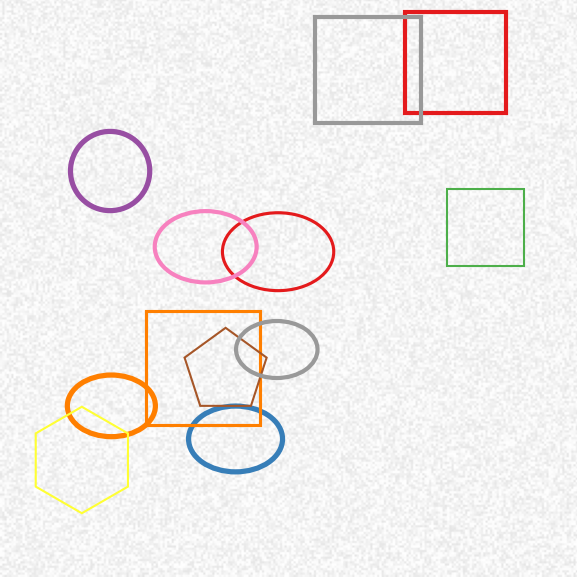[{"shape": "oval", "thickness": 1.5, "radius": 0.48, "center": [0.482, 0.563]}, {"shape": "square", "thickness": 2, "radius": 0.44, "center": [0.789, 0.891]}, {"shape": "oval", "thickness": 2.5, "radius": 0.41, "center": [0.408, 0.239]}, {"shape": "square", "thickness": 1, "radius": 0.33, "center": [0.841, 0.605]}, {"shape": "circle", "thickness": 2.5, "radius": 0.34, "center": [0.191, 0.703]}, {"shape": "oval", "thickness": 2.5, "radius": 0.38, "center": [0.193, 0.296]}, {"shape": "square", "thickness": 1.5, "radius": 0.49, "center": [0.351, 0.361]}, {"shape": "hexagon", "thickness": 1, "radius": 0.46, "center": [0.142, 0.203]}, {"shape": "pentagon", "thickness": 1, "radius": 0.37, "center": [0.391, 0.357]}, {"shape": "oval", "thickness": 2, "radius": 0.44, "center": [0.356, 0.572]}, {"shape": "square", "thickness": 2, "radius": 0.46, "center": [0.638, 0.879]}, {"shape": "oval", "thickness": 2, "radius": 0.35, "center": [0.479, 0.394]}]